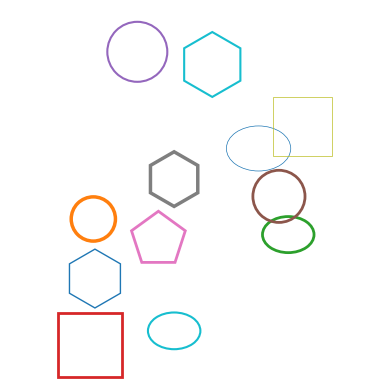[{"shape": "hexagon", "thickness": 1, "radius": 0.38, "center": [0.247, 0.276]}, {"shape": "oval", "thickness": 0.5, "radius": 0.42, "center": [0.672, 0.614]}, {"shape": "circle", "thickness": 2.5, "radius": 0.29, "center": [0.242, 0.431]}, {"shape": "oval", "thickness": 2, "radius": 0.33, "center": [0.749, 0.391]}, {"shape": "square", "thickness": 2, "radius": 0.42, "center": [0.235, 0.104]}, {"shape": "circle", "thickness": 1.5, "radius": 0.39, "center": [0.357, 0.865]}, {"shape": "circle", "thickness": 2, "radius": 0.34, "center": [0.725, 0.49]}, {"shape": "pentagon", "thickness": 2, "radius": 0.37, "center": [0.411, 0.378]}, {"shape": "hexagon", "thickness": 2.5, "radius": 0.35, "center": [0.452, 0.535]}, {"shape": "square", "thickness": 0.5, "radius": 0.38, "center": [0.786, 0.672]}, {"shape": "oval", "thickness": 1.5, "radius": 0.34, "center": [0.452, 0.141]}, {"shape": "hexagon", "thickness": 1.5, "radius": 0.42, "center": [0.551, 0.833]}]